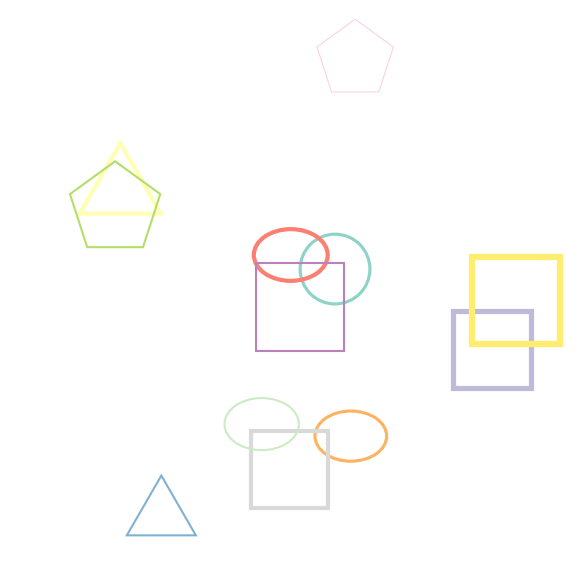[{"shape": "circle", "thickness": 1.5, "radius": 0.3, "center": [0.58, 0.533]}, {"shape": "triangle", "thickness": 2, "radius": 0.41, "center": [0.208, 0.67]}, {"shape": "square", "thickness": 2.5, "radius": 0.33, "center": [0.852, 0.394]}, {"shape": "oval", "thickness": 2, "radius": 0.32, "center": [0.503, 0.558]}, {"shape": "triangle", "thickness": 1, "radius": 0.34, "center": [0.279, 0.107]}, {"shape": "oval", "thickness": 1.5, "radius": 0.31, "center": [0.607, 0.244]}, {"shape": "pentagon", "thickness": 1, "radius": 0.41, "center": [0.199, 0.638]}, {"shape": "pentagon", "thickness": 0.5, "radius": 0.35, "center": [0.615, 0.896]}, {"shape": "square", "thickness": 2, "radius": 0.33, "center": [0.502, 0.186]}, {"shape": "square", "thickness": 1, "radius": 0.38, "center": [0.519, 0.467]}, {"shape": "oval", "thickness": 1, "radius": 0.32, "center": [0.453, 0.265]}, {"shape": "square", "thickness": 3, "radius": 0.38, "center": [0.893, 0.479]}]